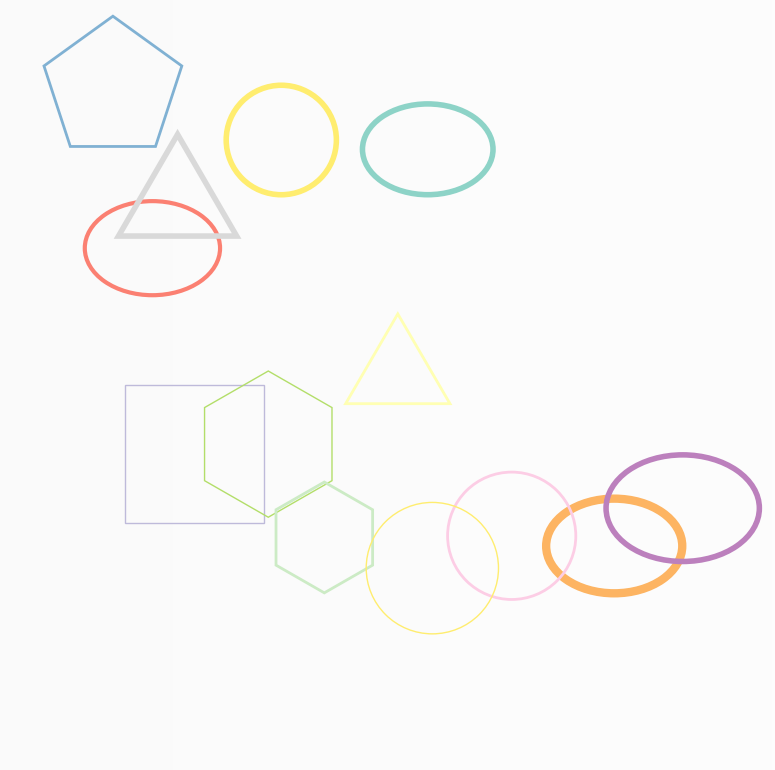[{"shape": "oval", "thickness": 2, "radius": 0.42, "center": [0.552, 0.806]}, {"shape": "triangle", "thickness": 1, "radius": 0.39, "center": [0.513, 0.515]}, {"shape": "square", "thickness": 0.5, "radius": 0.45, "center": [0.251, 0.411]}, {"shape": "oval", "thickness": 1.5, "radius": 0.44, "center": [0.197, 0.678]}, {"shape": "pentagon", "thickness": 1, "radius": 0.47, "center": [0.146, 0.885]}, {"shape": "oval", "thickness": 3, "radius": 0.44, "center": [0.793, 0.291]}, {"shape": "hexagon", "thickness": 0.5, "radius": 0.47, "center": [0.346, 0.423]}, {"shape": "circle", "thickness": 1, "radius": 0.41, "center": [0.66, 0.304]}, {"shape": "triangle", "thickness": 2, "radius": 0.44, "center": [0.229, 0.737]}, {"shape": "oval", "thickness": 2, "radius": 0.49, "center": [0.881, 0.34]}, {"shape": "hexagon", "thickness": 1, "radius": 0.36, "center": [0.418, 0.302]}, {"shape": "circle", "thickness": 2, "radius": 0.36, "center": [0.363, 0.818]}, {"shape": "circle", "thickness": 0.5, "radius": 0.43, "center": [0.558, 0.262]}]